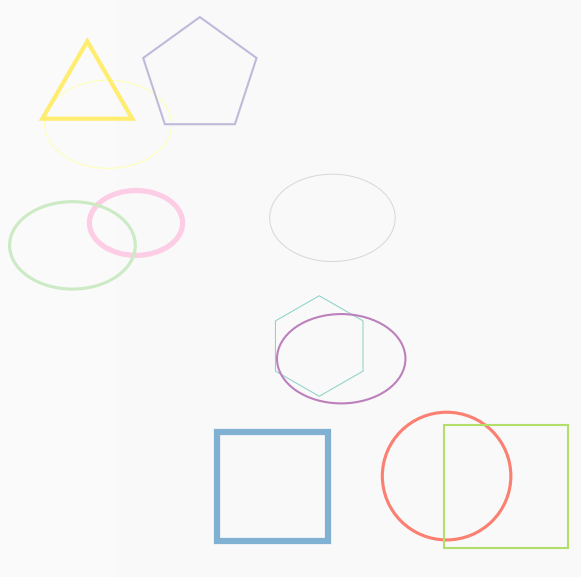[{"shape": "hexagon", "thickness": 0.5, "radius": 0.43, "center": [0.549, 0.4]}, {"shape": "oval", "thickness": 0.5, "radius": 0.55, "center": [0.186, 0.784]}, {"shape": "pentagon", "thickness": 1, "radius": 0.51, "center": [0.344, 0.867]}, {"shape": "circle", "thickness": 1.5, "radius": 0.55, "center": [0.768, 0.175]}, {"shape": "square", "thickness": 3, "radius": 0.47, "center": [0.469, 0.157]}, {"shape": "square", "thickness": 1, "radius": 0.53, "center": [0.87, 0.156]}, {"shape": "oval", "thickness": 2.5, "radius": 0.4, "center": [0.234, 0.613]}, {"shape": "oval", "thickness": 0.5, "radius": 0.54, "center": [0.572, 0.622]}, {"shape": "oval", "thickness": 1, "radius": 0.55, "center": [0.587, 0.378]}, {"shape": "oval", "thickness": 1.5, "radius": 0.54, "center": [0.125, 0.574]}, {"shape": "triangle", "thickness": 2, "radius": 0.45, "center": [0.15, 0.838]}]